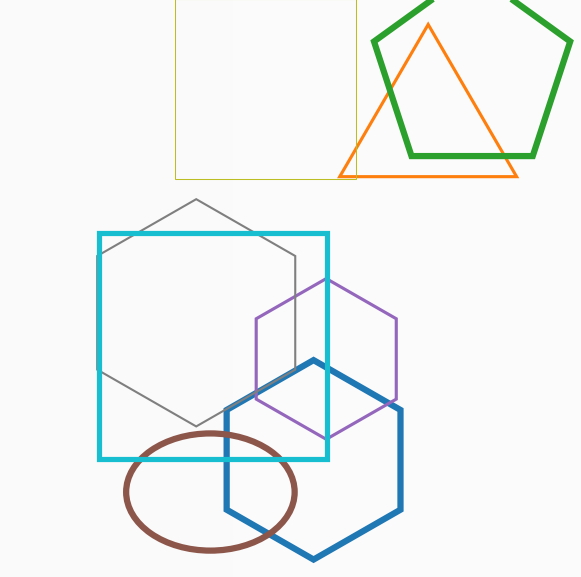[{"shape": "hexagon", "thickness": 3, "radius": 0.86, "center": [0.539, 0.203]}, {"shape": "triangle", "thickness": 1.5, "radius": 0.88, "center": [0.737, 0.781]}, {"shape": "pentagon", "thickness": 3, "radius": 0.89, "center": [0.812, 0.872]}, {"shape": "hexagon", "thickness": 1.5, "radius": 0.7, "center": [0.561, 0.378]}, {"shape": "oval", "thickness": 3, "radius": 0.72, "center": [0.362, 0.147]}, {"shape": "hexagon", "thickness": 1, "radius": 0.98, "center": [0.338, 0.457]}, {"shape": "square", "thickness": 0.5, "radius": 0.78, "center": [0.457, 0.845]}, {"shape": "square", "thickness": 2.5, "radius": 0.98, "center": [0.367, 0.4]}]